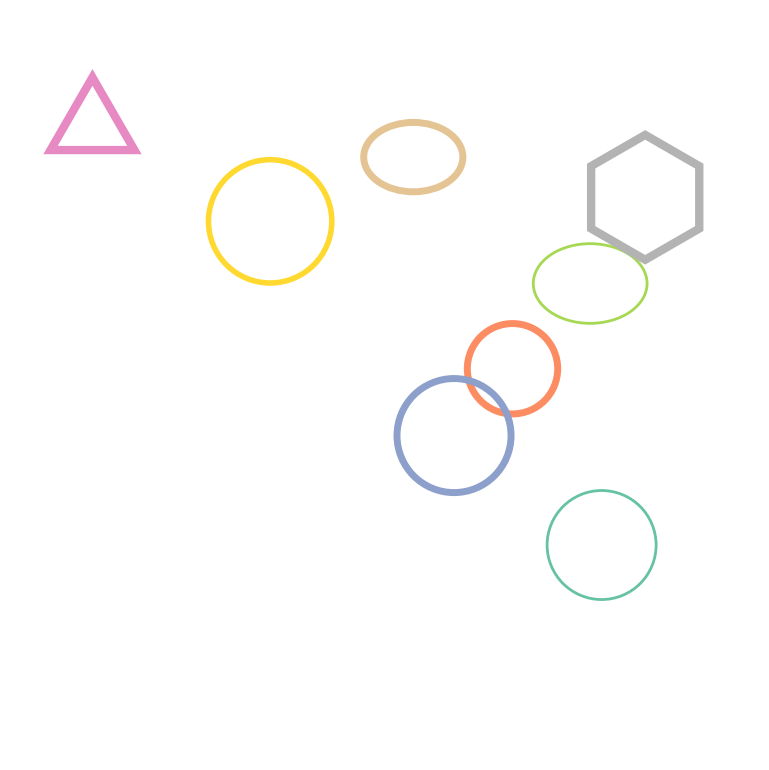[{"shape": "circle", "thickness": 1, "radius": 0.35, "center": [0.781, 0.292]}, {"shape": "circle", "thickness": 2.5, "radius": 0.29, "center": [0.666, 0.521]}, {"shape": "circle", "thickness": 2.5, "radius": 0.37, "center": [0.59, 0.434]}, {"shape": "triangle", "thickness": 3, "radius": 0.31, "center": [0.12, 0.837]}, {"shape": "oval", "thickness": 1, "radius": 0.37, "center": [0.766, 0.632]}, {"shape": "circle", "thickness": 2, "radius": 0.4, "center": [0.351, 0.713]}, {"shape": "oval", "thickness": 2.5, "radius": 0.32, "center": [0.537, 0.796]}, {"shape": "hexagon", "thickness": 3, "radius": 0.41, "center": [0.838, 0.744]}]